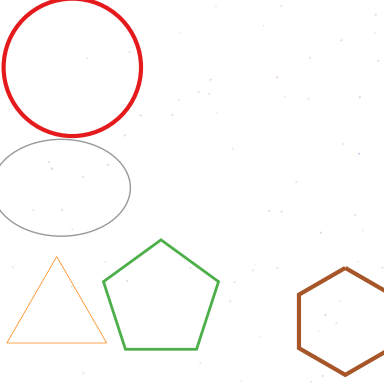[{"shape": "circle", "thickness": 3, "radius": 0.89, "center": [0.188, 0.825]}, {"shape": "pentagon", "thickness": 2, "radius": 0.79, "center": [0.418, 0.22]}, {"shape": "triangle", "thickness": 0.5, "radius": 0.75, "center": [0.147, 0.184]}, {"shape": "hexagon", "thickness": 3, "radius": 0.69, "center": [0.897, 0.165]}, {"shape": "oval", "thickness": 1, "radius": 0.9, "center": [0.159, 0.512]}]